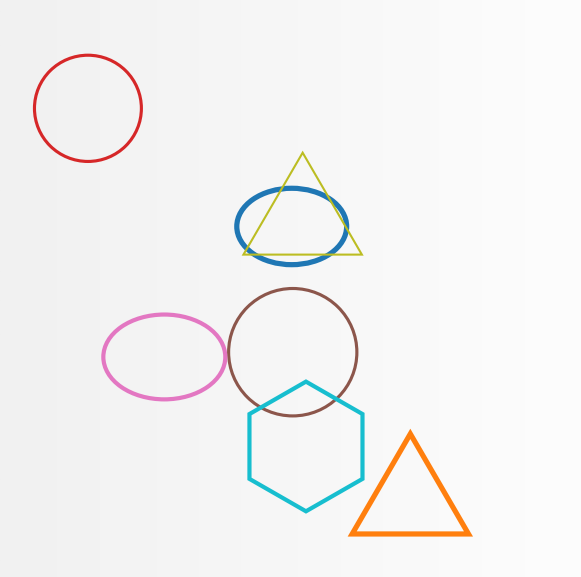[{"shape": "oval", "thickness": 2.5, "radius": 0.47, "center": [0.502, 0.607]}, {"shape": "triangle", "thickness": 2.5, "radius": 0.58, "center": [0.706, 0.132]}, {"shape": "circle", "thickness": 1.5, "radius": 0.46, "center": [0.151, 0.812]}, {"shape": "circle", "thickness": 1.5, "radius": 0.55, "center": [0.504, 0.389]}, {"shape": "oval", "thickness": 2, "radius": 0.52, "center": [0.283, 0.381]}, {"shape": "triangle", "thickness": 1, "radius": 0.59, "center": [0.521, 0.617]}, {"shape": "hexagon", "thickness": 2, "radius": 0.56, "center": [0.526, 0.226]}]